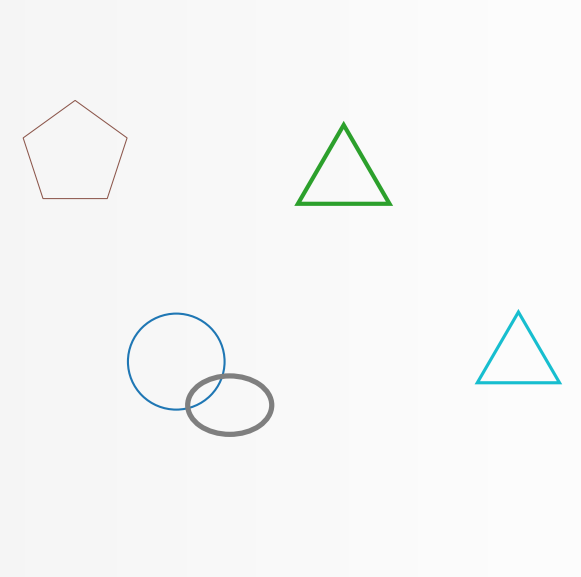[{"shape": "circle", "thickness": 1, "radius": 0.42, "center": [0.303, 0.373]}, {"shape": "triangle", "thickness": 2, "radius": 0.46, "center": [0.591, 0.692]}, {"shape": "pentagon", "thickness": 0.5, "radius": 0.47, "center": [0.129, 0.731]}, {"shape": "oval", "thickness": 2.5, "radius": 0.36, "center": [0.395, 0.298]}, {"shape": "triangle", "thickness": 1.5, "radius": 0.41, "center": [0.892, 0.377]}]